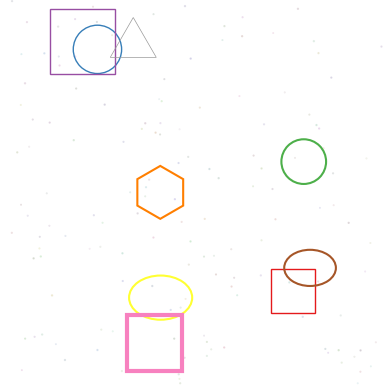[{"shape": "square", "thickness": 1, "radius": 0.29, "center": [0.761, 0.245]}, {"shape": "circle", "thickness": 1, "radius": 0.31, "center": [0.253, 0.872]}, {"shape": "circle", "thickness": 1.5, "radius": 0.29, "center": [0.789, 0.58]}, {"shape": "square", "thickness": 1, "radius": 0.42, "center": [0.215, 0.892]}, {"shape": "hexagon", "thickness": 1.5, "radius": 0.34, "center": [0.416, 0.5]}, {"shape": "oval", "thickness": 1.5, "radius": 0.41, "center": [0.417, 0.227]}, {"shape": "oval", "thickness": 1.5, "radius": 0.34, "center": [0.805, 0.304]}, {"shape": "square", "thickness": 3, "radius": 0.36, "center": [0.401, 0.109]}, {"shape": "triangle", "thickness": 0.5, "radius": 0.35, "center": [0.346, 0.886]}]